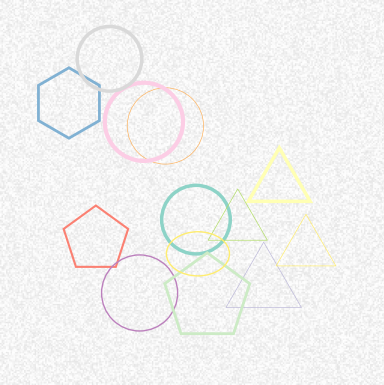[{"shape": "circle", "thickness": 2.5, "radius": 0.45, "center": [0.509, 0.43]}, {"shape": "triangle", "thickness": 2.5, "radius": 0.46, "center": [0.725, 0.523]}, {"shape": "triangle", "thickness": 0.5, "radius": 0.57, "center": [0.685, 0.258]}, {"shape": "pentagon", "thickness": 1.5, "radius": 0.44, "center": [0.249, 0.378]}, {"shape": "hexagon", "thickness": 2, "radius": 0.46, "center": [0.179, 0.732]}, {"shape": "circle", "thickness": 0.5, "radius": 0.5, "center": [0.43, 0.673]}, {"shape": "triangle", "thickness": 0.5, "radius": 0.44, "center": [0.618, 0.42]}, {"shape": "circle", "thickness": 3, "radius": 0.51, "center": [0.374, 0.684]}, {"shape": "circle", "thickness": 2.5, "radius": 0.42, "center": [0.284, 0.847]}, {"shape": "circle", "thickness": 1, "radius": 0.49, "center": [0.363, 0.239]}, {"shape": "pentagon", "thickness": 2, "radius": 0.58, "center": [0.538, 0.227]}, {"shape": "oval", "thickness": 1, "radius": 0.41, "center": [0.514, 0.341]}, {"shape": "triangle", "thickness": 0.5, "radius": 0.45, "center": [0.795, 0.354]}]